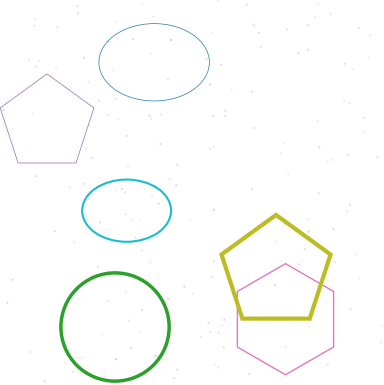[{"shape": "oval", "thickness": 0.5, "radius": 0.72, "center": [0.4, 0.838]}, {"shape": "circle", "thickness": 2.5, "radius": 0.7, "center": [0.299, 0.151]}, {"shape": "pentagon", "thickness": 0.5, "radius": 0.64, "center": [0.122, 0.68]}, {"shape": "hexagon", "thickness": 1, "radius": 0.72, "center": [0.742, 0.171]}, {"shape": "pentagon", "thickness": 3, "radius": 0.74, "center": [0.717, 0.293]}, {"shape": "oval", "thickness": 1.5, "radius": 0.58, "center": [0.329, 0.453]}]